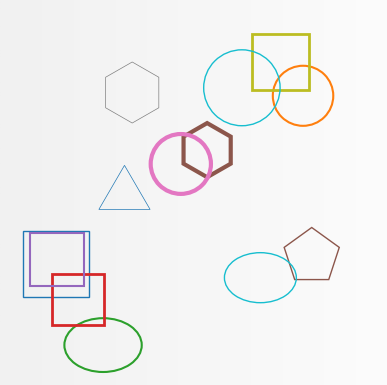[{"shape": "triangle", "thickness": 0.5, "radius": 0.38, "center": [0.321, 0.494]}, {"shape": "square", "thickness": 1, "radius": 0.43, "center": [0.145, 0.315]}, {"shape": "circle", "thickness": 1.5, "radius": 0.39, "center": [0.782, 0.751]}, {"shape": "oval", "thickness": 1.5, "radius": 0.5, "center": [0.266, 0.104]}, {"shape": "square", "thickness": 2, "radius": 0.33, "center": [0.202, 0.223]}, {"shape": "square", "thickness": 1.5, "radius": 0.35, "center": [0.146, 0.326]}, {"shape": "pentagon", "thickness": 1, "radius": 0.37, "center": [0.804, 0.334]}, {"shape": "hexagon", "thickness": 3, "radius": 0.35, "center": [0.535, 0.61]}, {"shape": "circle", "thickness": 3, "radius": 0.39, "center": [0.467, 0.574]}, {"shape": "hexagon", "thickness": 0.5, "radius": 0.4, "center": [0.341, 0.76]}, {"shape": "square", "thickness": 2, "radius": 0.36, "center": [0.724, 0.84]}, {"shape": "oval", "thickness": 1, "radius": 0.46, "center": [0.672, 0.279]}, {"shape": "circle", "thickness": 1, "radius": 0.49, "center": [0.624, 0.772]}]